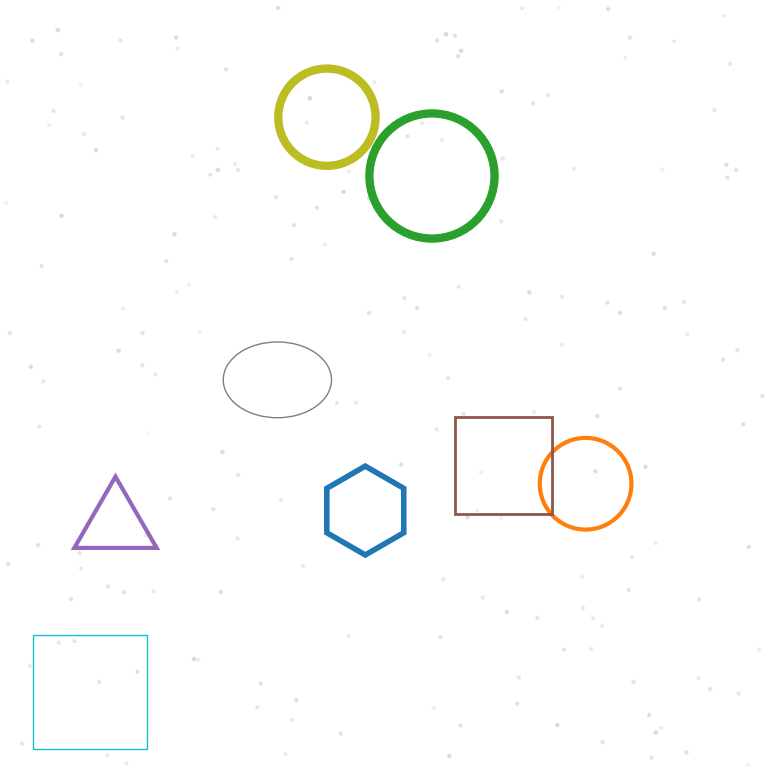[{"shape": "hexagon", "thickness": 2, "radius": 0.29, "center": [0.474, 0.337]}, {"shape": "circle", "thickness": 1.5, "radius": 0.3, "center": [0.761, 0.372]}, {"shape": "circle", "thickness": 3, "radius": 0.41, "center": [0.561, 0.771]}, {"shape": "triangle", "thickness": 1.5, "radius": 0.31, "center": [0.15, 0.319]}, {"shape": "square", "thickness": 1, "radius": 0.32, "center": [0.654, 0.396]}, {"shape": "oval", "thickness": 0.5, "radius": 0.35, "center": [0.36, 0.507]}, {"shape": "circle", "thickness": 3, "radius": 0.32, "center": [0.425, 0.848]}, {"shape": "square", "thickness": 0.5, "radius": 0.37, "center": [0.117, 0.102]}]